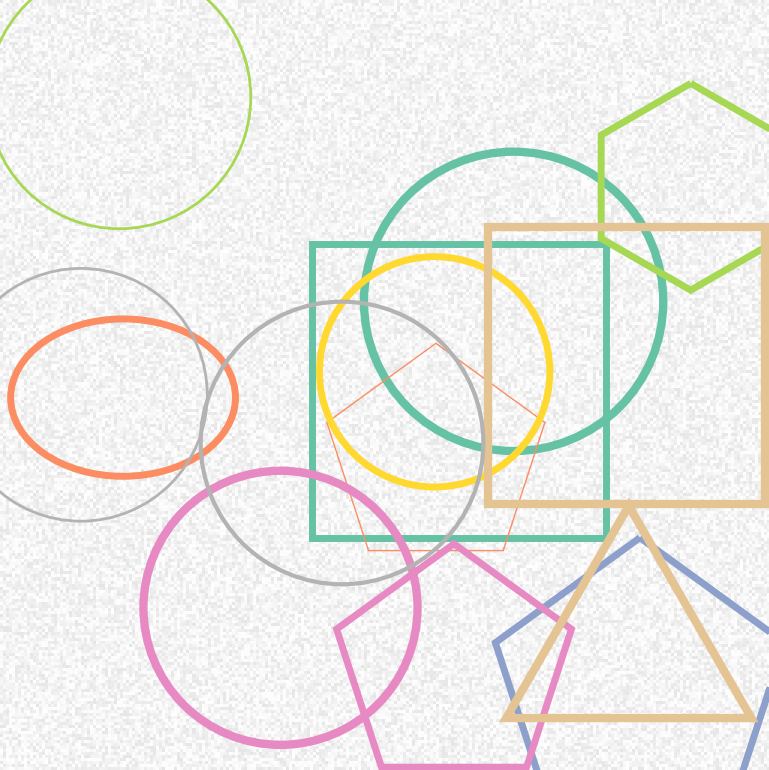[{"shape": "circle", "thickness": 3, "radius": 0.97, "center": [0.667, 0.609]}, {"shape": "square", "thickness": 2.5, "radius": 0.95, "center": [0.596, 0.492]}, {"shape": "oval", "thickness": 2.5, "radius": 0.73, "center": [0.16, 0.484]}, {"shape": "pentagon", "thickness": 0.5, "radius": 0.74, "center": [0.566, 0.405]}, {"shape": "pentagon", "thickness": 2.5, "radius": 0.99, "center": [0.831, 0.104]}, {"shape": "pentagon", "thickness": 2.5, "radius": 0.8, "center": [0.59, 0.133]}, {"shape": "circle", "thickness": 3, "radius": 0.89, "center": [0.364, 0.211]}, {"shape": "circle", "thickness": 1, "radius": 0.85, "center": [0.155, 0.874]}, {"shape": "hexagon", "thickness": 2.5, "radius": 0.67, "center": [0.897, 0.757]}, {"shape": "circle", "thickness": 2.5, "radius": 0.75, "center": [0.564, 0.517]}, {"shape": "triangle", "thickness": 3, "radius": 0.92, "center": [0.817, 0.159]}, {"shape": "square", "thickness": 3, "radius": 0.9, "center": [0.813, 0.525]}, {"shape": "circle", "thickness": 1.5, "radius": 0.92, "center": [0.444, 0.425]}, {"shape": "circle", "thickness": 1, "radius": 0.82, "center": [0.105, 0.487]}]